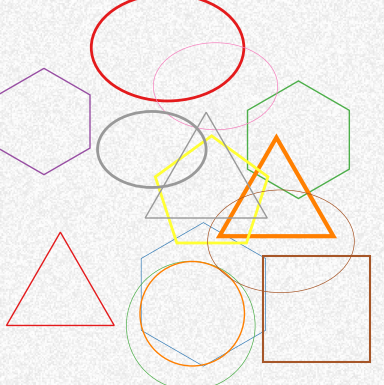[{"shape": "triangle", "thickness": 1, "radius": 0.81, "center": [0.157, 0.235]}, {"shape": "oval", "thickness": 2, "radius": 0.99, "center": [0.435, 0.876]}, {"shape": "hexagon", "thickness": 0.5, "radius": 0.93, "center": [0.528, 0.235]}, {"shape": "circle", "thickness": 0.5, "radius": 0.84, "center": [0.495, 0.154]}, {"shape": "hexagon", "thickness": 1, "radius": 0.76, "center": [0.775, 0.637]}, {"shape": "hexagon", "thickness": 1, "radius": 0.69, "center": [0.114, 0.684]}, {"shape": "circle", "thickness": 1, "radius": 0.68, "center": [0.499, 0.185]}, {"shape": "triangle", "thickness": 3, "radius": 0.85, "center": [0.718, 0.472]}, {"shape": "pentagon", "thickness": 2, "radius": 0.77, "center": [0.55, 0.493]}, {"shape": "oval", "thickness": 0.5, "radius": 0.95, "center": [0.73, 0.373]}, {"shape": "square", "thickness": 1.5, "radius": 0.69, "center": [0.822, 0.198]}, {"shape": "oval", "thickness": 0.5, "radius": 0.81, "center": [0.56, 0.776]}, {"shape": "triangle", "thickness": 1, "radius": 0.92, "center": [0.535, 0.525]}, {"shape": "oval", "thickness": 2, "radius": 0.71, "center": [0.394, 0.612]}]